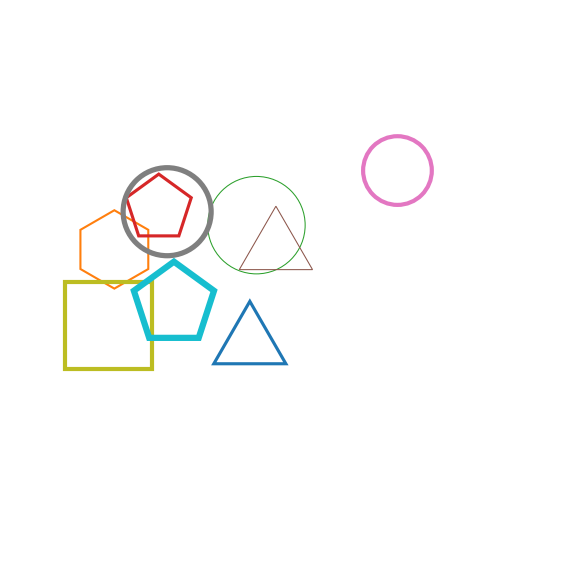[{"shape": "triangle", "thickness": 1.5, "radius": 0.36, "center": [0.433, 0.405]}, {"shape": "hexagon", "thickness": 1, "radius": 0.34, "center": [0.198, 0.567]}, {"shape": "circle", "thickness": 0.5, "radius": 0.42, "center": [0.444, 0.609]}, {"shape": "pentagon", "thickness": 1.5, "radius": 0.3, "center": [0.275, 0.639]}, {"shape": "triangle", "thickness": 0.5, "radius": 0.37, "center": [0.478, 0.569]}, {"shape": "circle", "thickness": 2, "radius": 0.3, "center": [0.688, 0.704]}, {"shape": "circle", "thickness": 2.5, "radius": 0.38, "center": [0.289, 0.633]}, {"shape": "square", "thickness": 2, "radius": 0.38, "center": [0.187, 0.435]}, {"shape": "pentagon", "thickness": 3, "radius": 0.36, "center": [0.301, 0.473]}]